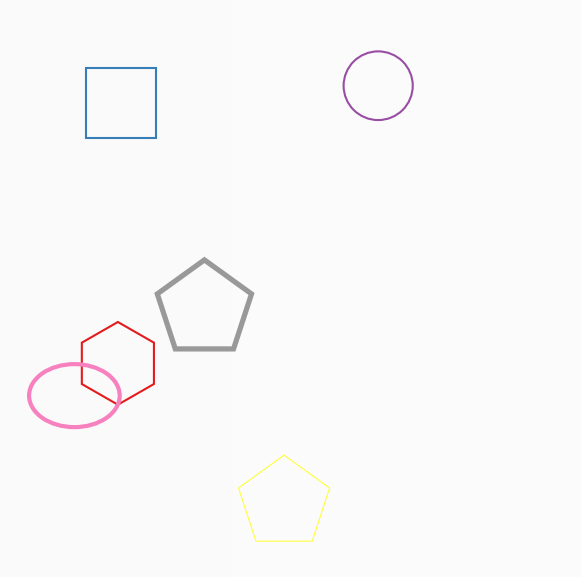[{"shape": "hexagon", "thickness": 1, "radius": 0.36, "center": [0.203, 0.37]}, {"shape": "square", "thickness": 1, "radius": 0.3, "center": [0.208, 0.821]}, {"shape": "circle", "thickness": 1, "radius": 0.3, "center": [0.651, 0.851]}, {"shape": "pentagon", "thickness": 0.5, "radius": 0.41, "center": [0.489, 0.129]}, {"shape": "oval", "thickness": 2, "radius": 0.39, "center": [0.128, 0.314]}, {"shape": "pentagon", "thickness": 2.5, "radius": 0.43, "center": [0.352, 0.464]}]